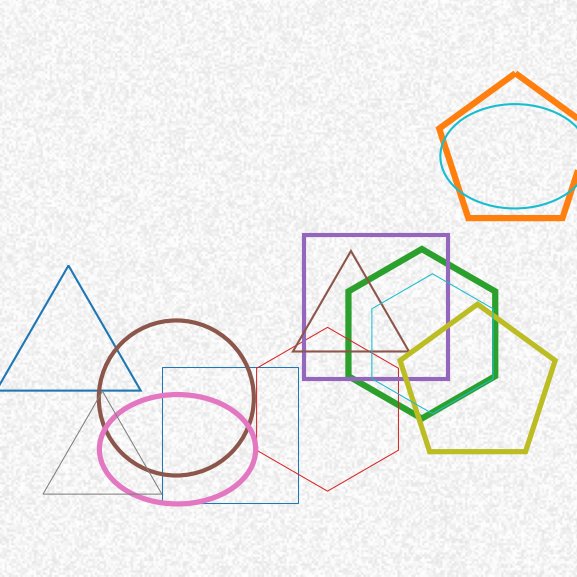[{"shape": "triangle", "thickness": 1, "radius": 0.72, "center": [0.119, 0.395]}, {"shape": "square", "thickness": 0.5, "radius": 0.59, "center": [0.399, 0.245]}, {"shape": "pentagon", "thickness": 3, "radius": 0.69, "center": [0.892, 0.734]}, {"shape": "hexagon", "thickness": 3, "radius": 0.73, "center": [0.73, 0.421]}, {"shape": "hexagon", "thickness": 0.5, "radius": 0.71, "center": [0.567, 0.29]}, {"shape": "square", "thickness": 2, "radius": 0.63, "center": [0.652, 0.468]}, {"shape": "circle", "thickness": 2, "radius": 0.67, "center": [0.305, 0.31]}, {"shape": "triangle", "thickness": 1, "radius": 0.58, "center": [0.608, 0.449]}, {"shape": "oval", "thickness": 2.5, "radius": 0.68, "center": [0.307, 0.221]}, {"shape": "triangle", "thickness": 0.5, "radius": 0.59, "center": [0.177, 0.203]}, {"shape": "pentagon", "thickness": 2.5, "radius": 0.71, "center": [0.827, 0.331]}, {"shape": "hexagon", "thickness": 0.5, "radius": 0.61, "center": [0.749, 0.404]}, {"shape": "oval", "thickness": 1, "radius": 0.65, "center": [0.892, 0.729]}]